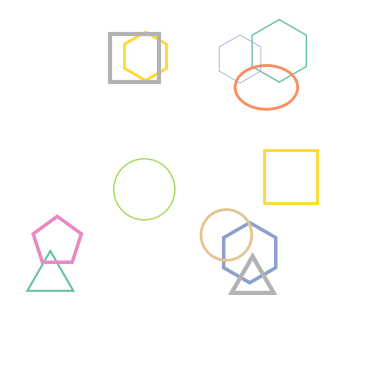[{"shape": "hexagon", "thickness": 1, "radius": 0.41, "center": [0.725, 0.868]}, {"shape": "triangle", "thickness": 1.5, "radius": 0.35, "center": [0.131, 0.279]}, {"shape": "oval", "thickness": 2, "radius": 0.41, "center": [0.692, 0.773]}, {"shape": "hexagon", "thickness": 2.5, "radius": 0.39, "center": [0.649, 0.344]}, {"shape": "hexagon", "thickness": 0.5, "radius": 0.31, "center": [0.623, 0.847]}, {"shape": "pentagon", "thickness": 2.5, "radius": 0.33, "center": [0.149, 0.372]}, {"shape": "circle", "thickness": 1, "radius": 0.4, "center": [0.375, 0.508]}, {"shape": "square", "thickness": 2, "radius": 0.35, "center": [0.755, 0.542]}, {"shape": "hexagon", "thickness": 2, "radius": 0.31, "center": [0.378, 0.854]}, {"shape": "circle", "thickness": 2, "radius": 0.33, "center": [0.588, 0.39]}, {"shape": "triangle", "thickness": 3, "radius": 0.32, "center": [0.656, 0.271]}, {"shape": "square", "thickness": 3, "radius": 0.32, "center": [0.349, 0.849]}]